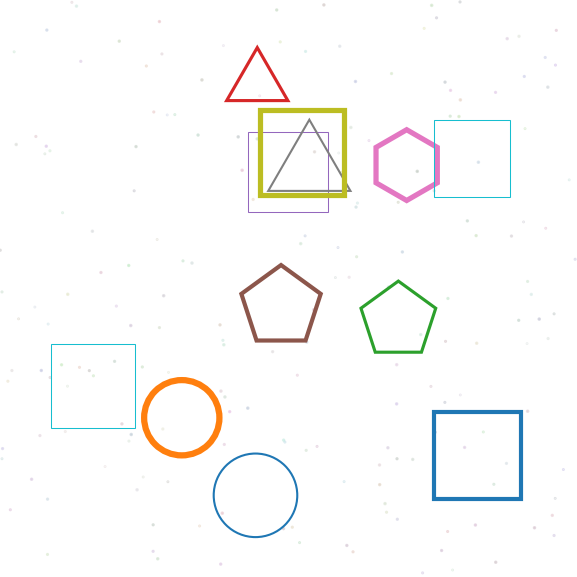[{"shape": "square", "thickness": 2, "radius": 0.38, "center": [0.828, 0.21]}, {"shape": "circle", "thickness": 1, "radius": 0.36, "center": [0.442, 0.141]}, {"shape": "circle", "thickness": 3, "radius": 0.33, "center": [0.315, 0.276]}, {"shape": "pentagon", "thickness": 1.5, "radius": 0.34, "center": [0.69, 0.444]}, {"shape": "triangle", "thickness": 1.5, "radius": 0.31, "center": [0.445, 0.856]}, {"shape": "square", "thickness": 0.5, "radius": 0.34, "center": [0.499, 0.701]}, {"shape": "pentagon", "thickness": 2, "radius": 0.36, "center": [0.487, 0.468]}, {"shape": "hexagon", "thickness": 2.5, "radius": 0.31, "center": [0.704, 0.713]}, {"shape": "triangle", "thickness": 1, "radius": 0.41, "center": [0.536, 0.71]}, {"shape": "square", "thickness": 2.5, "radius": 0.37, "center": [0.523, 0.735]}, {"shape": "square", "thickness": 0.5, "radius": 0.36, "center": [0.161, 0.33]}, {"shape": "square", "thickness": 0.5, "radius": 0.33, "center": [0.817, 0.724]}]